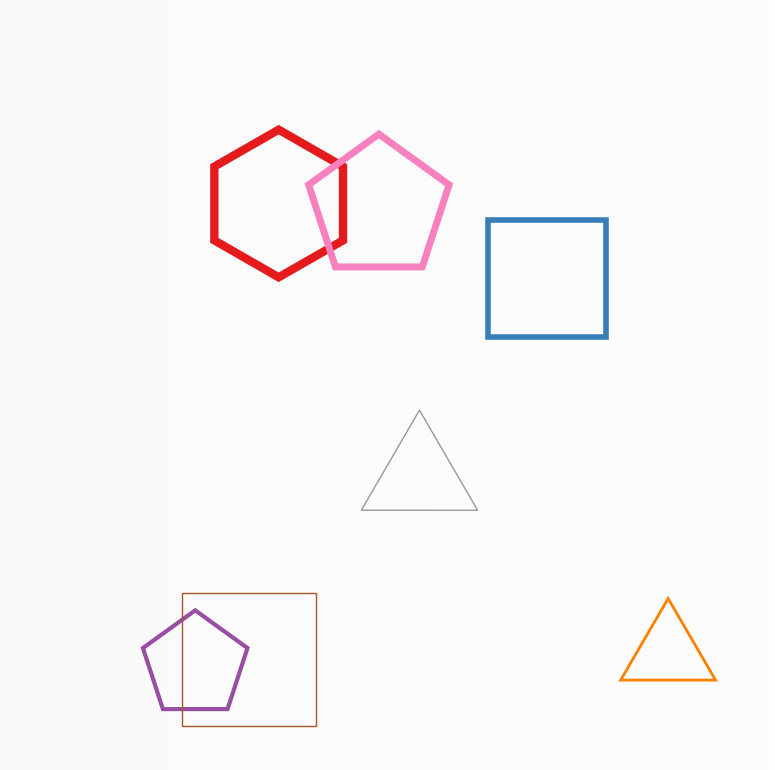[{"shape": "hexagon", "thickness": 3, "radius": 0.48, "center": [0.36, 0.736]}, {"shape": "square", "thickness": 2, "radius": 0.38, "center": [0.706, 0.639]}, {"shape": "pentagon", "thickness": 1.5, "radius": 0.35, "center": [0.252, 0.136]}, {"shape": "triangle", "thickness": 1, "radius": 0.35, "center": [0.862, 0.152]}, {"shape": "square", "thickness": 0.5, "radius": 0.43, "center": [0.321, 0.144]}, {"shape": "pentagon", "thickness": 2.5, "radius": 0.48, "center": [0.489, 0.73]}, {"shape": "triangle", "thickness": 0.5, "radius": 0.43, "center": [0.541, 0.381]}]